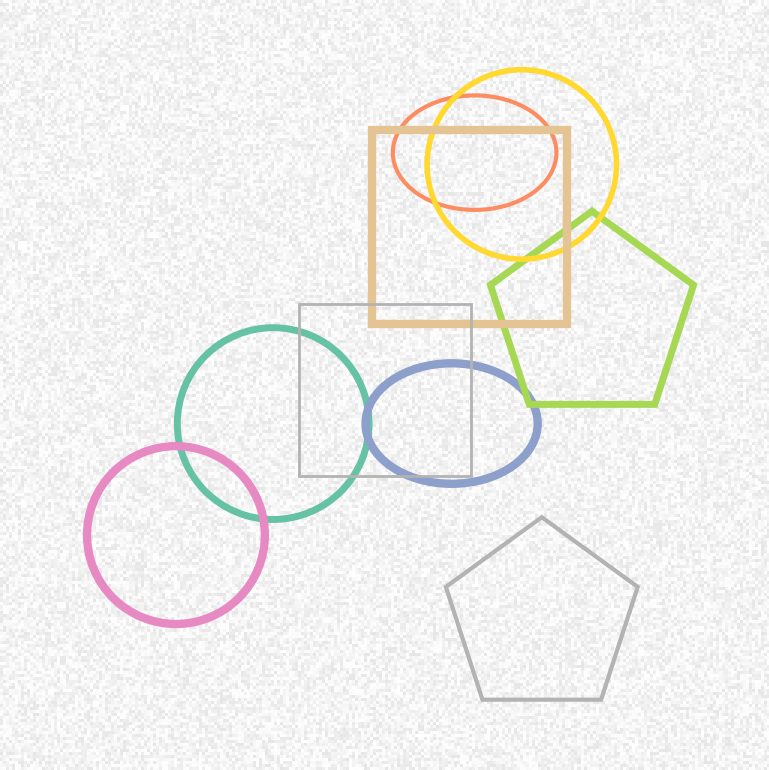[{"shape": "circle", "thickness": 2.5, "radius": 0.62, "center": [0.355, 0.45]}, {"shape": "oval", "thickness": 1.5, "radius": 0.53, "center": [0.616, 0.802]}, {"shape": "oval", "thickness": 3, "radius": 0.56, "center": [0.587, 0.45]}, {"shape": "circle", "thickness": 3, "radius": 0.58, "center": [0.229, 0.305]}, {"shape": "pentagon", "thickness": 2.5, "radius": 0.69, "center": [0.769, 0.587]}, {"shape": "circle", "thickness": 2, "radius": 0.62, "center": [0.678, 0.786]}, {"shape": "square", "thickness": 3, "radius": 0.63, "center": [0.61, 0.705]}, {"shape": "pentagon", "thickness": 1.5, "radius": 0.65, "center": [0.704, 0.197]}, {"shape": "square", "thickness": 1, "radius": 0.56, "center": [0.5, 0.493]}]